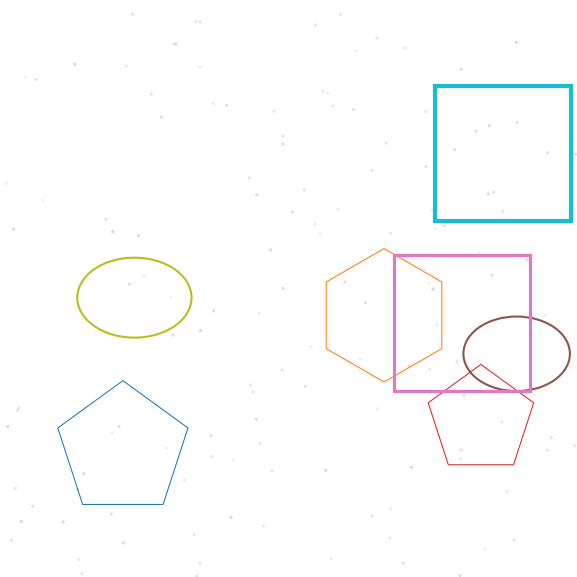[{"shape": "pentagon", "thickness": 0.5, "radius": 0.59, "center": [0.213, 0.221]}, {"shape": "hexagon", "thickness": 0.5, "radius": 0.58, "center": [0.665, 0.453]}, {"shape": "pentagon", "thickness": 0.5, "radius": 0.48, "center": [0.833, 0.272]}, {"shape": "oval", "thickness": 1, "radius": 0.46, "center": [0.895, 0.386]}, {"shape": "square", "thickness": 1.5, "radius": 0.59, "center": [0.8, 0.439]}, {"shape": "oval", "thickness": 1, "radius": 0.49, "center": [0.233, 0.484]}, {"shape": "square", "thickness": 2, "radius": 0.59, "center": [0.871, 0.733]}]